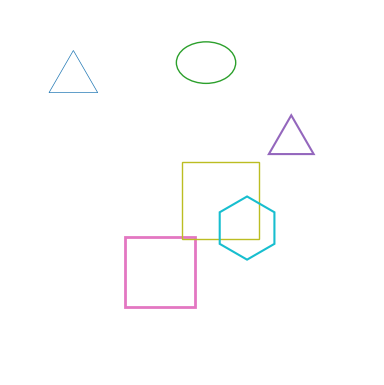[{"shape": "triangle", "thickness": 0.5, "radius": 0.37, "center": [0.191, 0.796]}, {"shape": "oval", "thickness": 1, "radius": 0.39, "center": [0.535, 0.837]}, {"shape": "triangle", "thickness": 1.5, "radius": 0.34, "center": [0.757, 0.633]}, {"shape": "square", "thickness": 2, "radius": 0.45, "center": [0.416, 0.294]}, {"shape": "square", "thickness": 1, "radius": 0.5, "center": [0.572, 0.479]}, {"shape": "hexagon", "thickness": 1.5, "radius": 0.41, "center": [0.642, 0.408]}]